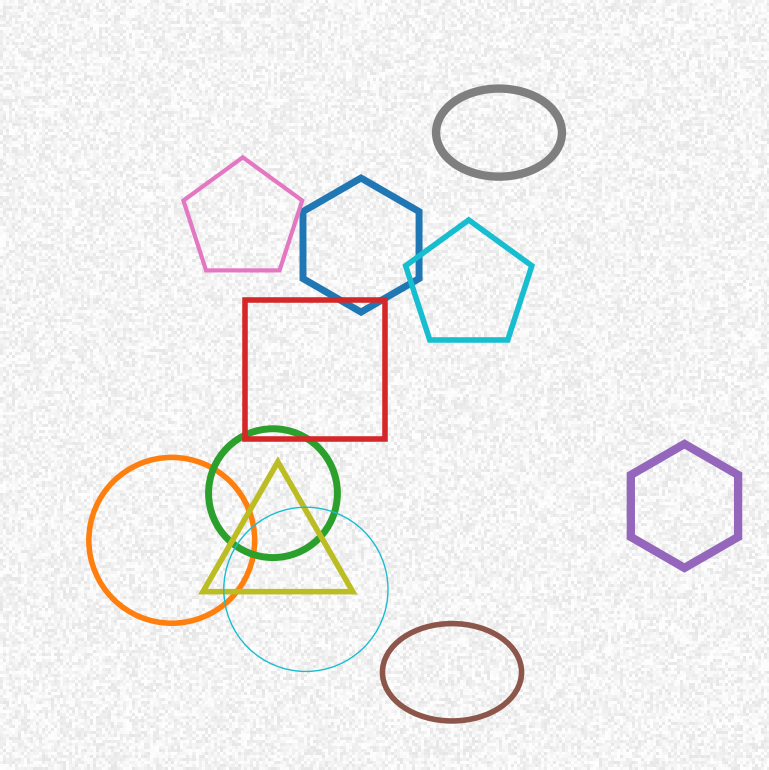[{"shape": "hexagon", "thickness": 2.5, "radius": 0.44, "center": [0.469, 0.682]}, {"shape": "circle", "thickness": 2, "radius": 0.54, "center": [0.223, 0.298]}, {"shape": "circle", "thickness": 2.5, "radius": 0.42, "center": [0.355, 0.36]}, {"shape": "square", "thickness": 2, "radius": 0.45, "center": [0.409, 0.52]}, {"shape": "hexagon", "thickness": 3, "radius": 0.4, "center": [0.889, 0.343]}, {"shape": "oval", "thickness": 2, "radius": 0.45, "center": [0.587, 0.127]}, {"shape": "pentagon", "thickness": 1.5, "radius": 0.41, "center": [0.315, 0.714]}, {"shape": "oval", "thickness": 3, "radius": 0.41, "center": [0.648, 0.828]}, {"shape": "triangle", "thickness": 2, "radius": 0.56, "center": [0.361, 0.288]}, {"shape": "pentagon", "thickness": 2, "radius": 0.43, "center": [0.609, 0.628]}, {"shape": "circle", "thickness": 0.5, "radius": 0.53, "center": [0.397, 0.235]}]